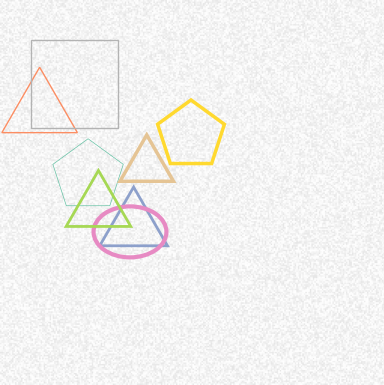[{"shape": "pentagon", "thickness": 0.5, "radius": 0.48, "center": [0.229, 0.543]}, {"shape": "triangle", "thickness": 1, "radius": 0.57, "center": [0.103, 0.712]}, {"shape": "triangle", "thickness": 2, "radius": 0.51, "center": [0.347, 0.412]}, {"shape": "oval", "thickness": 3, "radius": 0.47, "center": [0.338, 0.398]}, {"shape": "triangle", "thickness": 2, "radius": 0.48, "center": [0.256, 0.46]}, {"shape": "pentagon", "thickness": 2.5, "radius": 0.46, "center": [0.496, 0.649]}, {"shape": "triangle", "thickness": 2.5, "radius": 0.4, "center": [0.381, 0.569]}, {"shape": "square", "thickness": 1, "radius": 0.57, "center": [0.193, 0.783]}]